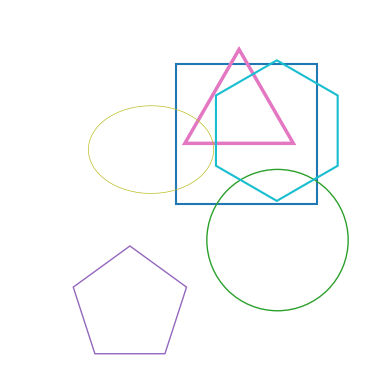[{"shape": "square", "thickness": 1.5, "radius": 0.91, "center": [0.64, 0.652]}, {"shape": "circle", "thickness": 1, "radius": 0.92, "center": [0.721, 0.376]}, {"shape": "pentagon", "thickness": 1, "radius": 0.77, "center": [0.337, 0.206]}, {"shape": "triangle", "thickness": 2.5, "radius": 0.81, "center": [0.621, 0.709]}, {"shape": "oval", "thickness": 0.5, "radius": 0.81, "center": [0.392, 0.611]}, {"shape": "hexagon", "thickness": 1.5, "radius": 0.91, "center": [0.719, 0.661]}]